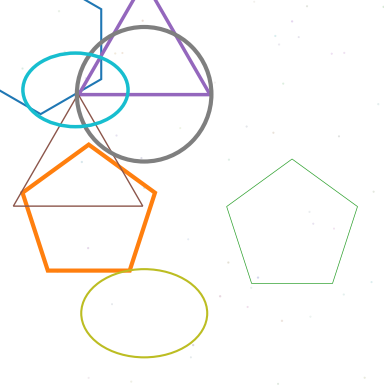[{"shape": "hexagon", "thickness": 1.5, "radius": 0.91, "center": [0.106, 0.885]}, {"shape": "pentagon", "thickness": 3, "radius": 0.9, "center": [0.231, 0.443]}, {"shape": "pentagon", "thickness": 0.5, "radius": 0.89, "center": [0.759, 0.408]}, {"shape": "triangle", "thickness": 2.5, "radius": 0.98, "center": [0.375, 0.853]}, {"shape": "triangle", "thickness": 1, "radius": 0.97, "center": [0.203, 0.562]}, {"shape": "circle", "thickness": 3, "radius": 0.87, "center": [0.374, 0.755]}, {"shape": "oval", "thickness": 1.5, "radius": 0.82, "center": [0.375, 0.186]}, {"shape": "oval", "thickness": 2.5, "radius": 0.68, "center": [0.196, 0.767]}]